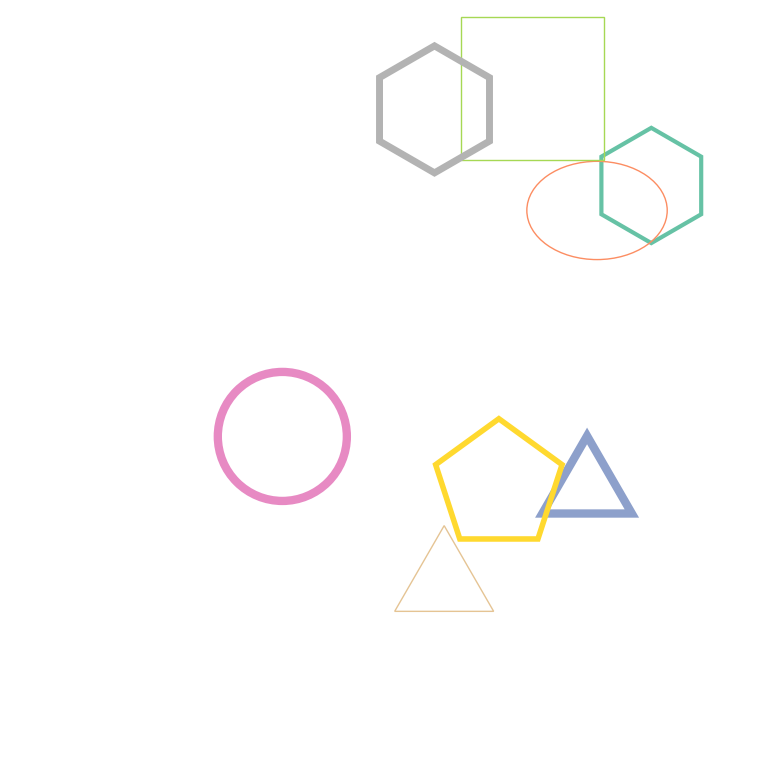[{"shape": "hexagon", "thickness": 1.5, "radius": 0.37, "center": [0.846, 0.759]}, {"shape": "oval", "thickness": 0.5, "radius": 0.46, "center": [0.775, 0.727]}, {"shape": "triangle", "thickness": 3, "radius": 0.34, "center": [0.762, 0.367]}, {"shape": "circle", "thickness": 3, "radius": 0.42, "center": [0.367, 0.433]}, {"shape": "square", "thickness": 0.5, "radius": 0.46, "center": [0.691, 0.885]}, {"shape": "pentagon", "thickness": 2, "radius": 0.43, "center": [0.648, 0.37]}, {"shape": "triangle", "thickness": 0.5, "radius": 0.37, "center": [0.577, 0.243]}, {"shape": "hexagon", "thickness": 2.5, "radius": 0.41, "center": [0.564, 0.858]}]